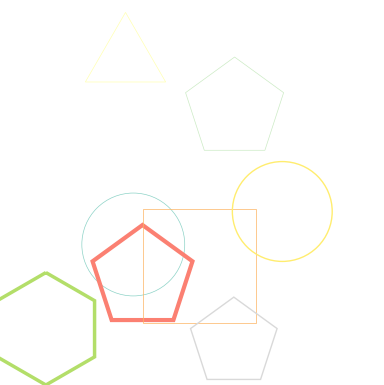[{"shape": "circle", "thickness": 0.5, "radius": 0.67, "center": [0.346, 0.365]}, {"shape": "triangle", "thickness": 0.5, "radius": 0.6, "center": [0.326, 0.847]}, {"shape": "pentagon", "thickness": 3, "radius": 0.68, "center": [0.37, 0.279]}, {"shape": "square", "thickness": 0.5, "radius": 0.74, "center": [0.518, 0.31]}, {"shape": "hexagon", "thickness": 2.5, "radius": 0.73, "center": [0.119, 0.146]}, {"shape": "pentagon", "thickness": 1, "radius": 0.59, "center": [0.607, 0.11]}, {"shape": "pentagon", "thickness": 0.5, "radius": 0.67, "center": [0.609, 0.718]}, {"shape": "circle", "thickness": 1, "radius": 0.65, "center": [0.733, 0.451]}]